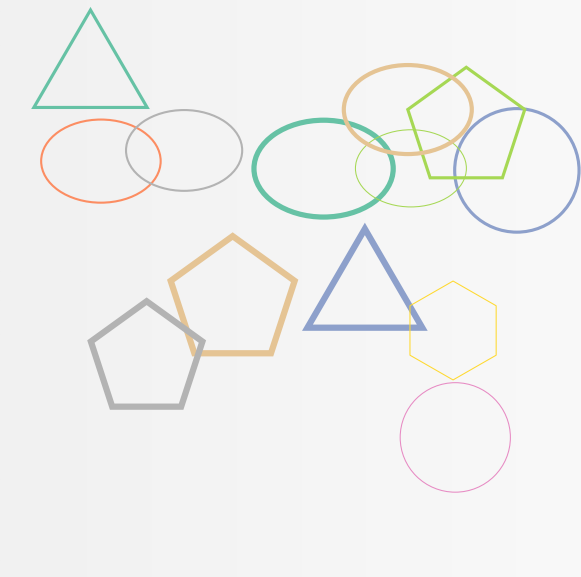[{"shape": "oval", "thickness": 2.5, "radius": 0.6, "center": [0.557, 0.707]}, {"shape": "triangle", "thickness": 1.5, "radius": 0.56, "center": [0.156, 0.869]}, {"shape": "oval", "thickness": 1, "radius": 0.51, "center": [0.174, 0.72]}, {"shape": "circle", "thickness": 1.5, "radius": 0.53, "center": [0.889, 0.704]}, {"shape": "triangle", "thickness": 3, "radius": 0.57, "center": [0.628, 0.489]}, {"shape": "circle", "thickness": 0.5, "radius": 0.47, "center": [0.783, 0.242]}, {"shape": "pentagon", "thickness": 1.5, "radius": 0.53, "center": [0.802, 0.777]}, {"shape": "oval", "thickness": 0.5, "radius": 0.48, "center": [0.707, 0.708]}, {"shape": "hexagon", "thickness": 0.5, "radius": 0.43, "center": [0.779, 0.427]}, {"shape": "oval", "thickness": 2, "radius": 0.55, "center": [0.702, 0.809]}, {"shape": "pentagon", "thickness": 3, "radius": 0.56, "center": [0.4, 0.478]}, {"shape": "oval", "thickness": 1, "radius": 0.5, "center": [0.317, 0.739]}, {"shape": "pentagon", "thickness": 3, "radius": 0.5, "center": [0.252, 0.377]}]